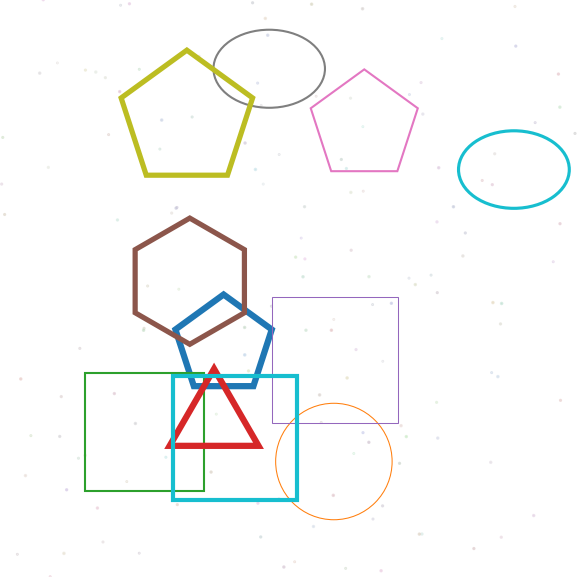[{"shape": "pentagon", "thickness": 3, "radius": 0.44, "center": [0.387, 0.401]}, {"shape": "circle", "thickness": 0.5, "radius": 0.5, "center": [0.578, 0.2]}, {"shape": "square", "thickness": 1, "radius": 0.51, "center": [0.25, 0.251]}, {"shape": "triangle", "thickness": 3, "radius": 0.44, "center": [0.371, 0.272]}, {"shape": "square", "thickness": 0.5, "radius": 0.54, "center": [0.579, 0.375]}, {"shape": "hexagon", "thickness": 2.5, "radius": 0.55, "center": [0.329, 0.512]}, {"shape": "pentagon", "thickness": 1, "radius": 0.49, "center": [0.631, 0.782]}, {"shape": "oval", "thickness": 1, "radius": 0.48, "center": [0.466, 0.88]}, {"shape": "pentagon", "thickness": 2.5, "radius": 0.6, "center": [0.324, 0.793]}, {"shape": "square", "thickness": 2, "radius": 0.54, "center": [0.406, 0.241]}, {"shape": "oval", "thickness": 1.5, "radius": 0.48, "center": [0.89, 0.706]}]